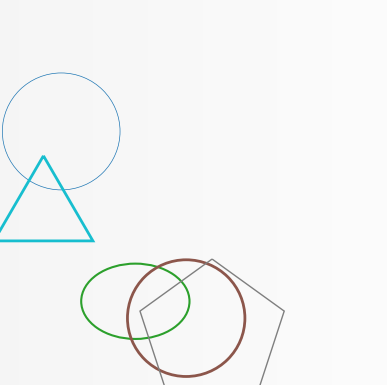[{"shape": "circle", "thickness": 0.5, "radius": 0.76, "center": [0.158, 0.659]}, {"shape": "oval", "thickness": 1.5, "radius": 0.7, "center": [0.349, 0.217]}, {"shape": "circle", "thickness": 2, "radius": 0.76, "center": [0.48, 0.174]}, {"shape": "pentagon", "thickness": 1, "radius": 0.98, "center": [0.547, 0.131]}, {"shape": "triangle", "thickness": 2, "radius": 0.74, "center": [0.112, 0.448]}]